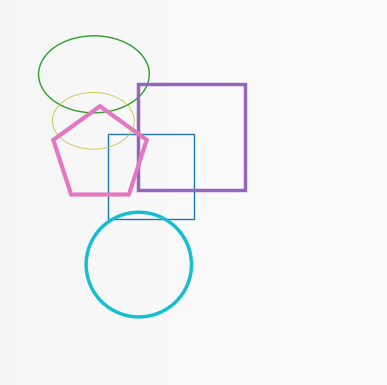[{"shape": "square", "thickness": 1, "radius": 0.55, "center": [0.39, 0.541]}, {"shape": "oval", "thickness": 1, "radius": 0.71, "center": [0.242, 0.807]}, {"shape": "square", "thickness": 2.5, "radius": 0.69, "center": [0.494, 0.645]}, {"shape": "pentagon", "thickness": 3, "radius": 0.63, "center": [0.258, 0.597]}, {"shape": "oval", "thickness": 0.5, "radius": 0.53, "center": [0.241, 0.686]}, {"shape": "circle", "thickness": 2.5, "radius": 0.68, "center": [0.358, 0.313]}]